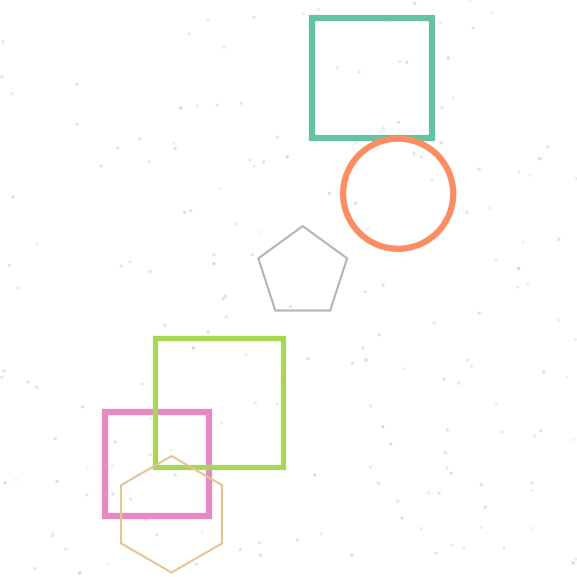[{"shape": "square", "thickness": 3, "radius": 0.52, "center": [0.644, 0.864]}, {"shape": "circle", "thickness": 3, "radius": 0.48, "center": [0.689, 0.664]}, {"shape": "square", "thickness": 3, "radius": 0.45, "center": [0.271, 0.196]}, {"shape": "square", "thickness": 2.5, "radius": 0.56, "center": [0.379, 0.302]}, {"shape": "hexagon", "thickness": 1, "radius": 0.5, "center": [0.297, 0.109]}, {"shape": "pentagon", "thickness": 1, "radius": 0.4, "center": [0.524, 0.527]}]